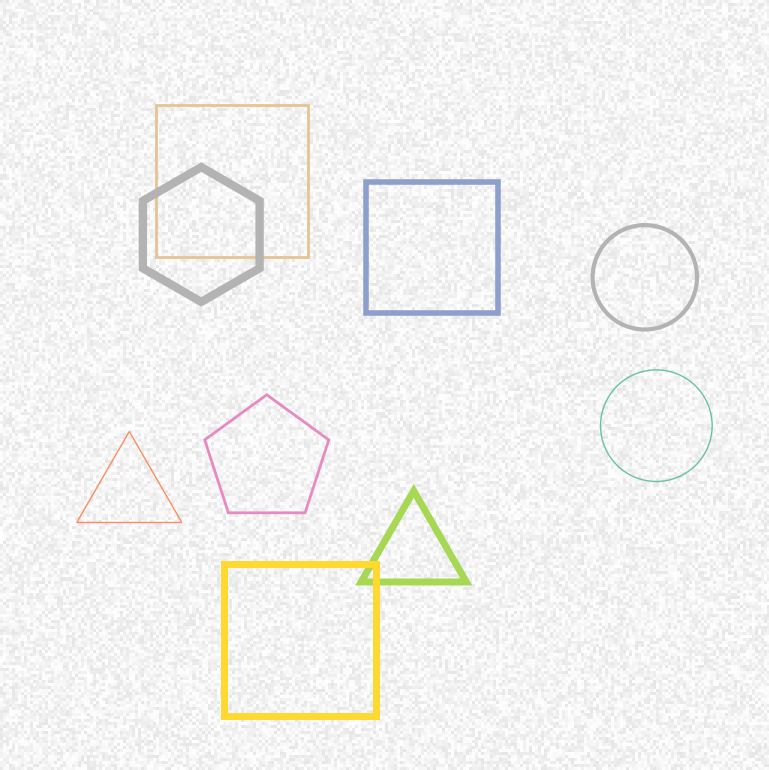[{"shape": "circle", "thickness": 0.5, "radius": 0.36, "center": [0.852, 0.447]}, {"shape": "triangle", "thickness": 0.5, "radius": 0.39, "center": [0.168, 0.361]}, {"shape": "square", "thickness": 2, "radius": 0.43, "center": [0.561, 0.679]}, {"shape": "pentagon", "thickness": 1, "radius": 0.42, "center": [0.346, 0.403]}, {"shape": "triangle", "thickness": 2.5, "radius": 0.39, "center": [0.537, 0.284]}, {"shape": "square", "thickness": 2.5, "radius": 0.49, "center": [0.389, 0.168]}, {"shape": "square", "thickness": 1, "radius": 0.49, "center": [0.301, 0.765]}, {"shape": "circle", "thickness": 1.5, "radius": 0.34, "center": [0.837, 0.64]}, {"shape": "hexagon", "thickness": 3, "radius": 0.44, "center": [0.261, 0.695]}]